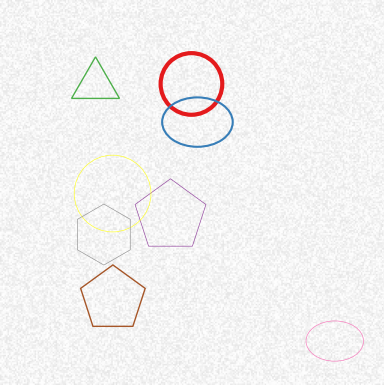[{"shape": "circle", "thickness": 3, "radius": 0.4, "center": [0.497, 0.782]}, {"shape": "oval", "thickness": 1.5, "radius": 0.46, "center": [0.513, 0.683]}, {"shape": "triangle", "thickness": 1, "radius": 0.36, "center": [0.248, 0.78]}, {"shape": "pentagon", "thickness": 0.5, "radius": 0.48, "center": [0.443, 0.439]}, {"shape": "circle", "thickness": 0.5, "radius": 0.5, "center": [0.292, 0.497]}, {"shape": "pentagon", "thickness": 1, "radius": 0.44, "center": [0.293, 0.224]}, {"shape": "oval", "thickness": 0.5, "radius": 0.37, "center": [0.87, 0.114]}, {"shape": "hexagon", "thickness": 0.5, "radius": 0.4, "center": [0.27, 0.391]}]